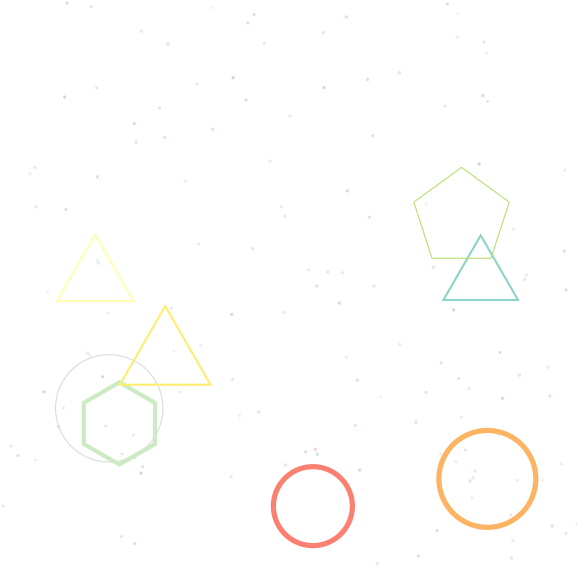[{"shape": "triangle", "thickness": 1, "radius": 0.37, "center": [0.832, 0.517]}, {"shape": "triangle", "thickness": 1, "radius": 0.38, "center": [0.165, 0.516]}, {"shape": "circle", "thickness": 2.5, "radius": 0.34, "center": [0.542, 0.123]}, {"shape": "circle", "thickness": 2.5, "radius": 0.42, "center": [0.844, 0.17]}, {"shape": "pentagon", "thickness": 0.5, "radius": 0.43, "center": [0.799, 0.622]}, {"shape": "circle", "thickness": 0.5, "radius": 0.46, "center": [0.189, 0.292]}, {"shape": "hexagon", "thickness": 2, "radius": 0.36, "center": [0.207, 0.266]}, {"shape": "triangle", "thickness": 1, "radius": 0.45, "center": [0.286, 0.378]}]